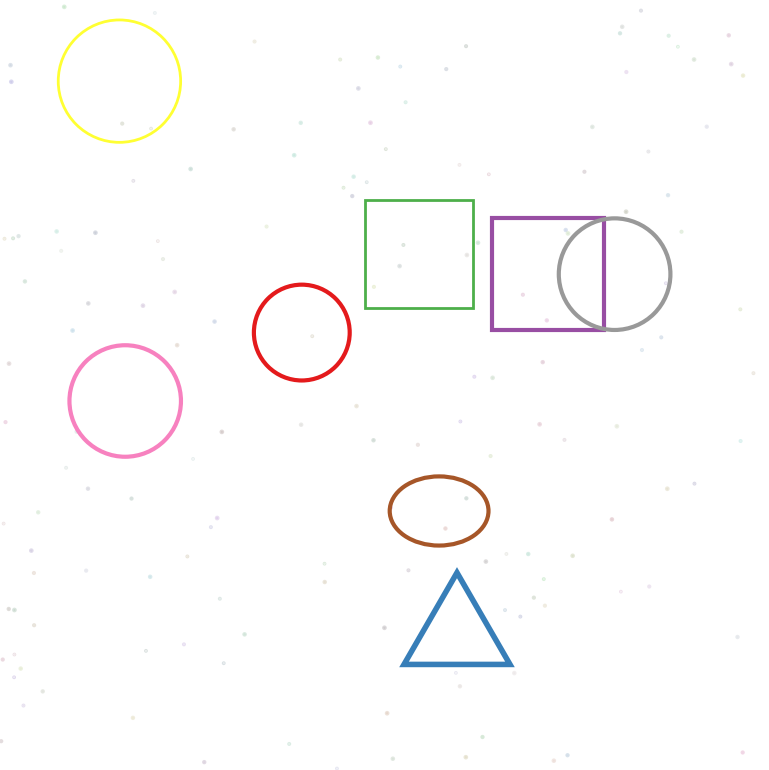[{"shape": "circle", "thickness": 1.5, "radius": 0.31, "center": [0.392, 0.568]}, {"shape": "triangle", "thickness": 2, "radius": 0.4, "center": [0.593, 0.177]}, {"shape": "square", "thickness": 1, "radius": 0.35, "center": [0.544, 0.67]}, {"shape": "square", "thickness": 1.5, "radius": 0.37, "center": [0.712, 0.644]}, {"shape": "circle", "thickness": 1, "radius": 0.4, "center": [0.155, 0.895]}, {"shape": "oval", "thickness": 1.5, "radius": 0.32, "center": [0.57, 0.336]}, {"shape": "circle", "thickness": 1.5, "radius": 0.36, "center": [0.163, 0.479]}, {"shape": "circle", "thickness": 1.5, "radius": 0.36, "center": [0.798, 0.644]}]